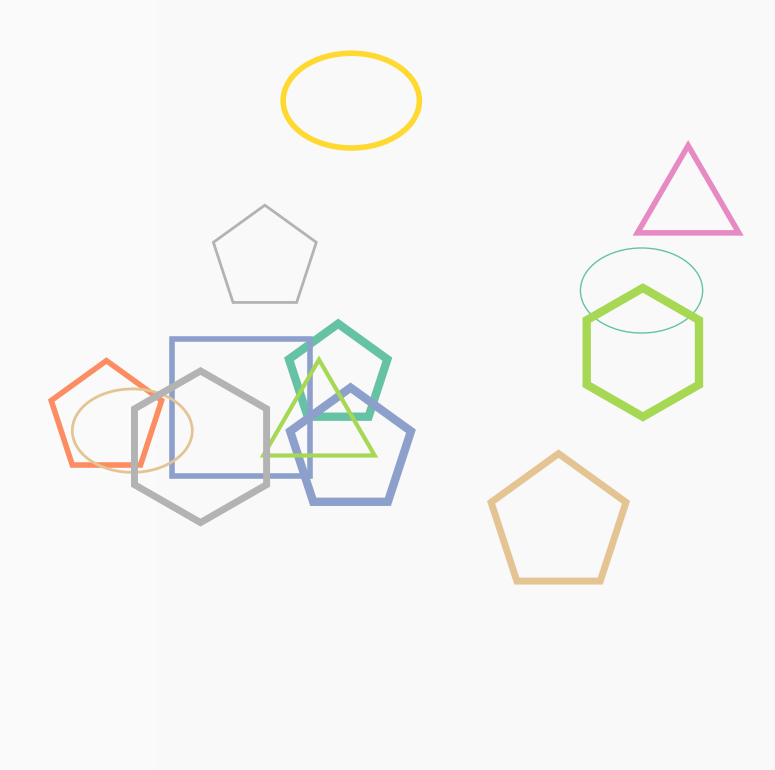[{"shape": "pentagon", "thickness": 3, "radius": 0.33, "center": [0.436, 0.513]}, {"shape": "oval", "thickness": 0.5, "radius": 0.39, "center": [0.828, 0.623]}, {"shape": "pentagon", "thickness": 2, "radius": 0.37, "center": [0.137, 0.457]}, {"shape": "pentagon", "thickness": 3, "radius": 0.41, "center": [0.452, 0.415]}, {"shape": "square", "thickness": 2, "radius": 0.44, "center": [0.311, 0.471]}, {"shape": "triangle", "thickness": 2, "radius": 0.38, "center": [0.888, 0.735]}, {"shape": "hexagon", "thickness": 3, "radius": 0.42, "center": [0.829, 0.542]}, {"shape": "triangle", "thickness": 1.5, "radius": 0.41, "center": [0.412, 0.45]}, {"shape": "oval", "thickness": 2, "radius": 0.44, "center": [0.453, 0.869]}, {"shape": "oval", "thickness": 1, "radius": 0.39, "center": [0.171, 0.441]}, {"shape": "pentagon", "thickness": 2.5, "radius": 0.46, "center": [0.721, 0.319]}, {"shape": "hexagon", "thickness": 2.5, "radius": 0.49, "center": [0.259, 0.42]}, {"shape": "pentagon", "thickness": 1, "radius": 0.35, "center": [0.342, 0.664]}]